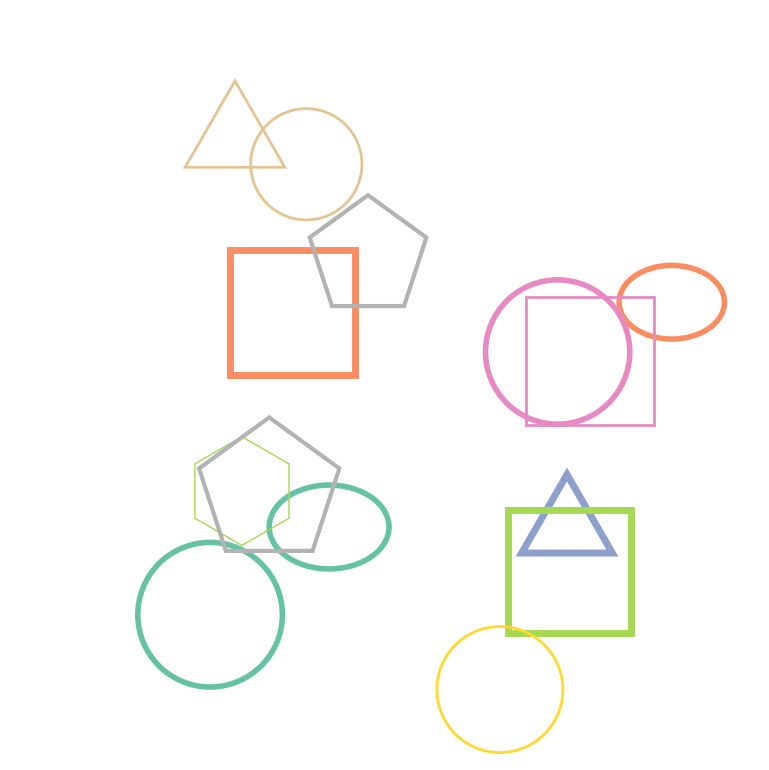[{"shape": "circle", "thickness": 2, "radius": 0.47, "center": [0.273, 0.202]}, {"shape": "oval", "thickness": 2, "radius": 0.39, "center": [0.427, 0.316]}, {"shape": "oval", "thickness": 2, "radius": 0.34, "center": [0.872, 0.608]}, {"shape": "square", "thickness": 2.5, "radius": 0.41, "center": [0.38, 0.595]}, {"shape": "triangle", "thickness": 2.5, "radius": 0.34, "center": [0.736, 0.316]}, {"shape": "square", "thickness": 1, "radius": 0.42, "center": [0.766, 0.531]}, {"shape": "circle", "thickness": 2, "radius": 0.47, "center": [0.724, 0.543]}, {"shape": "hexagon", "thickness": 0.5, "radius": 0.35, "center": [0.314, 0.362]}, {"shape": "square", "thickness": 2.5, "radius": 0.4, "center": [0.74, 0.258]}, {"shape": "circle", "thickness": 1, "radius": 0.41, "center": [0.649, 0.104]}, {"shape": "circle", "thickness": 1, "radius": 0.36, "center": [0.398, 0.787]}, {"shape": "triangle", "thickness": 1, "radius": 0.37, "center": [0.305, 0.82]}, {"shape": "pentagon", "thickness": 1.5, "radius": 0.48, "center": [0.35, 0.362]}, {"shape": "pentagon", "thickness": 1.5, "radius": 0.4, "center": [0.478, 0.667]}]